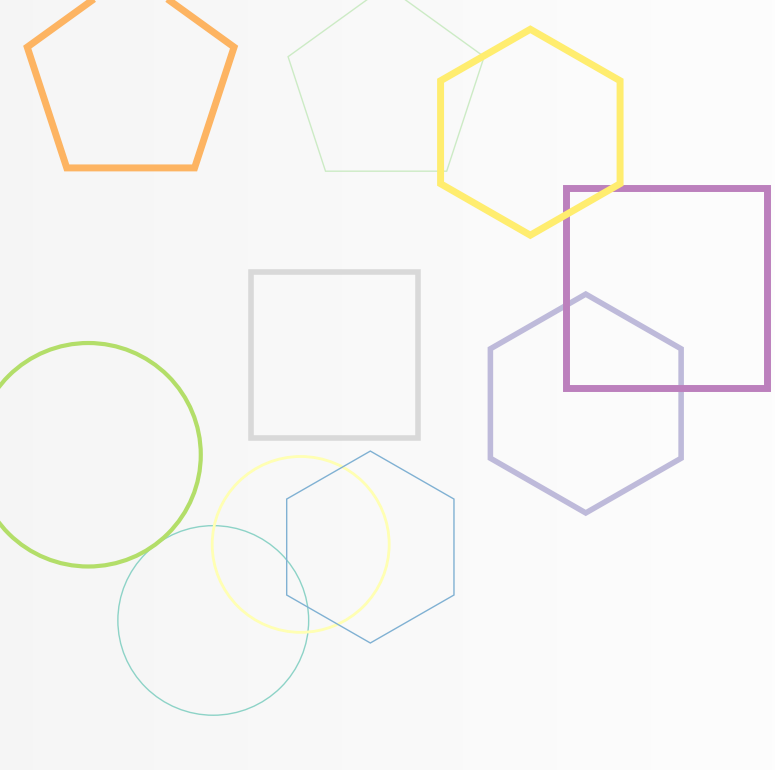[{"shape": "circle", "thickness": 0.5, "radius": 0.62, "center": [0.275, 0.194]}, {"shape": "circle", "thickness": 1, "radius": 0.57, "center": [0.388, 0.293]}, {"shape": "hexagon", "thickness": 2, "radius": 0.71, "center": [0.756, 0.476]}, {"shape": "hexagon", "thickness": 0.5, "radius": 0.62, "center": [0.478, 0.29]}, {"shape": "pentagon", "thickness": 2.5, "radius": 0.7, "center": [0.169, 0.895]}, {"shape": "circle", "thickness": 1.5, "radius": 0.73, "center": [0.114, 0.409]}, {"shape": "square", "thickness": 2, "radius": 0.54, "center": [0.431, 0.539]}, {"shape": "square", "thickness": 2.5, "radius": 0.65, "center": [0.86, 0.626]}, {"shape": "pentagon", "thickness": 0.5, "radius": 0.66, "center": [0.498, 0.885]}, {"shape": "hexagon", "thickness": 2.5, "radius": 0.67, "center": [0.684, 0.828]}]